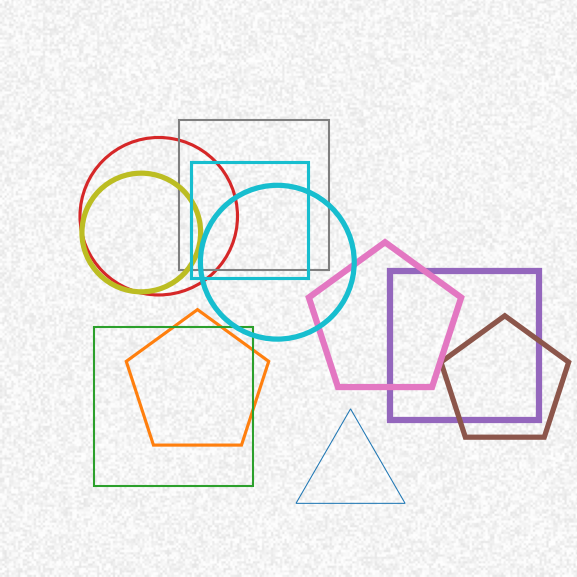[{"shape": "triangle", "thickness": 0.5, "radius": 0.55, "center": [0.607, 0.182]}, {"shape": "pentagon", "thickness": 1.5, "radius": 0.65, "center": [0.342, 0.333]}, {"shape": "square", "thickness": 1, "radius": 0.69, "center": [0.3, 0.295]}, {"shape": "circle", "thickness": 1.5, "radius": 0.68, "center": [0.275, 0.625]}, {"shape": "square", "thickness": 3, "radius": 0.65, "center": [0.804, 0.401]}, {"shape": "pentagon", "thickness": 2.5, "radius": 0.58, "center": [0.874, 0.336]}, {"shape": "pentagon", "thickness": 3, "radius": 0.69, "center": [0.667, 0.441]}, {"shape": "square", "thickness": 1, "radius": 0.65, "center": [0.439, 0.662]}, {"shape": "circle", "thickness": 2.5, "radius": 0.51, "center": [0.245, 0.597]}, {"shape": "circle", "thickness": 2.5, "radius": 0.67, "center": [0.48, 0.545]}, {"shape": "square", "thickness": 1.5, "radius": 0.51, "center": [0.432, 0.618]}]